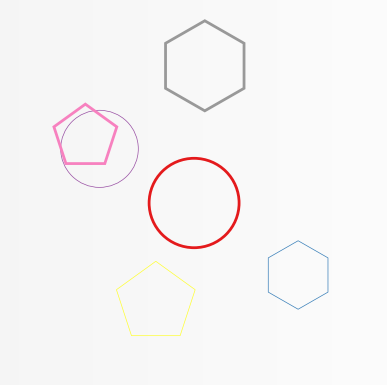[{"shape": "circle", "thickness": 2, "radius": 0.58, "center": [0.501, 0.473]}, {"shape": "hexagon", "thickness": 0.5, "radius": 0.44, "center": [0.769, 0.286]}, {"shape": "circle", "thickness": 0.5, "radius": 0.5, "center": [0.257, 0.613]}, {"shape": "pentagon", "thickness": 0.5, "radius": 0.53, "center": [0.402, 0.215]}, {"shape": "pentagon", "thickness": 2, "radius": 0.43, "center": [0.22, 0.644]}, {"shape": "hexagon", "thickness": 2, "radius": 0.58, "center": [0.528, 0.829]}]